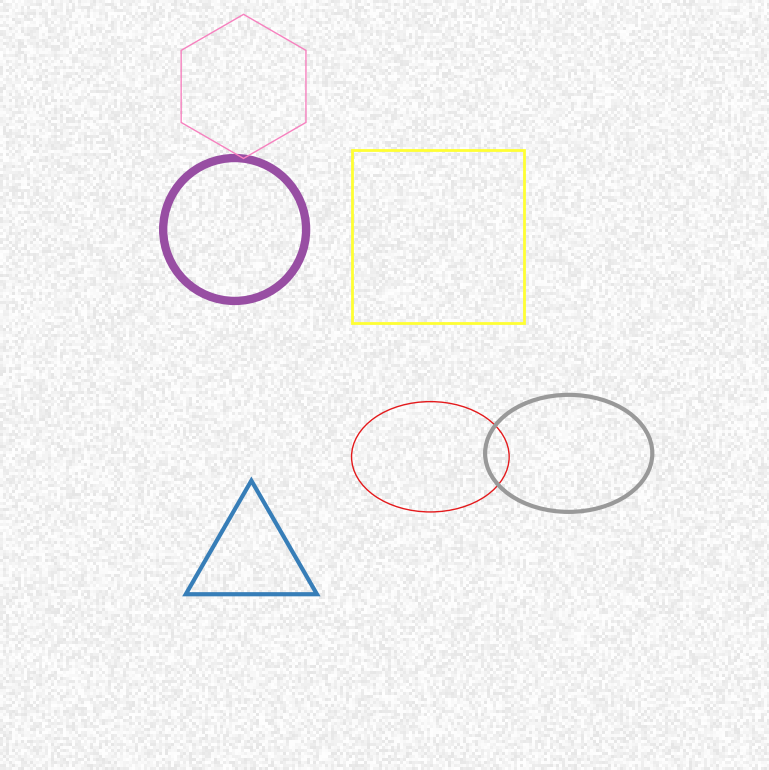[{"shape": "oval", "thickness": 0.5, "radius": 0.51, "center": [0.559, 0.407]}, {"shape": "triangle", "thickness": 1.5, "radius": 0.49, "center": [0.326, 0.277]}, {"shape": "circle", "thickness": 3, "radius": 0.46, "center": [0.305, 0.702]}, {"shape": "square", "thickness": 1, "radius": 0.56, "center": [0.569, 0.692]}, {"shape": "hexagon", "thickness": 0.5, "radius": 0.47, "center": [0.316, 0.888]}, {"shape": "oval", "thickness": 1.5, "radius": 0.54, "center": [0.739, 0.411]}]